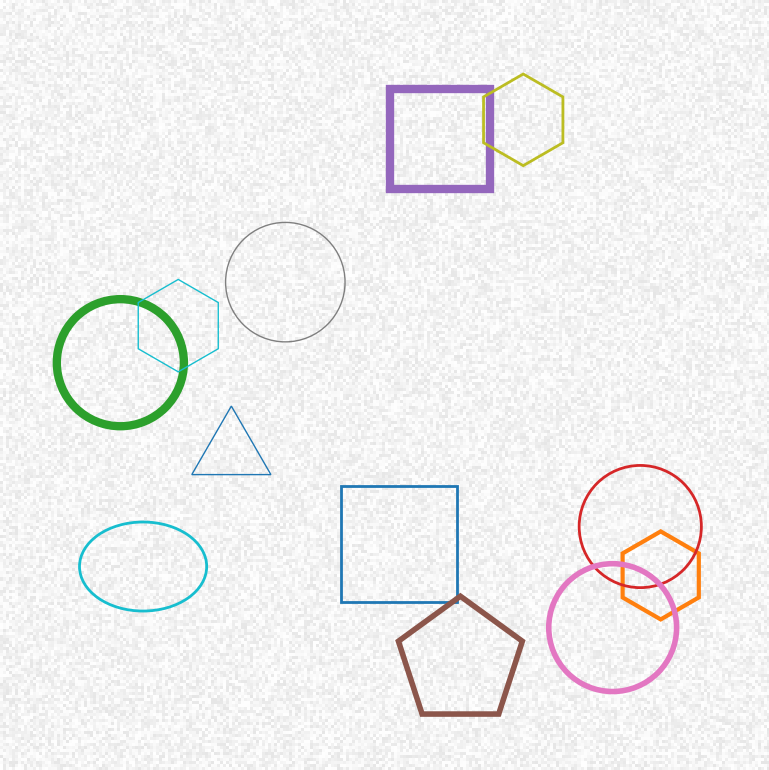[{"shape": "triangle", "thickness": 0.5, "radius": 0.3, "center": [0.3, 0.413]}, {"shape": "square", "thickness": 1, "radius": 0.38, "center": [0.518, 0.294]}, {"shape": "hexagon", "thickness": 1.5, "radius": 0.29, "center": [0.858, 0.253]}, {"shape": "circle", "thickness": 3, "radius": 0.41, "center": [0.156, 0.529]}, {"shape": "circle", "thickness": 1, "radius": 0.4, "center": [0.832, 0.316]}, {"shape": "square", "thickness": 3, "radius": 0.32, "center": [0.571, 0.819]}, {"shape": "pentagon", "thickness": 2, "radius": 0.42, "center": [0.598, 0.141]}, {"shape": "circle", "thickness": 2, "radius": 0.42, "center": [0.796, 0.185]}, {"shape": "circle", "thickness": 0.5, "radius": 0.39, "center": [0.371, 0.634]}, {"shape": "hexagon", "thickness": 1, "radius": 0.3, "center": [0.68, 0.844]}, {"shape": "oval", "thickness": 1, "radius": 0.41, "center": [0.186, 0.264]}, {"shape": "hexagon", "thickness": 0.5, "radius": 0.3, "center": [0.231, 0.577]}]